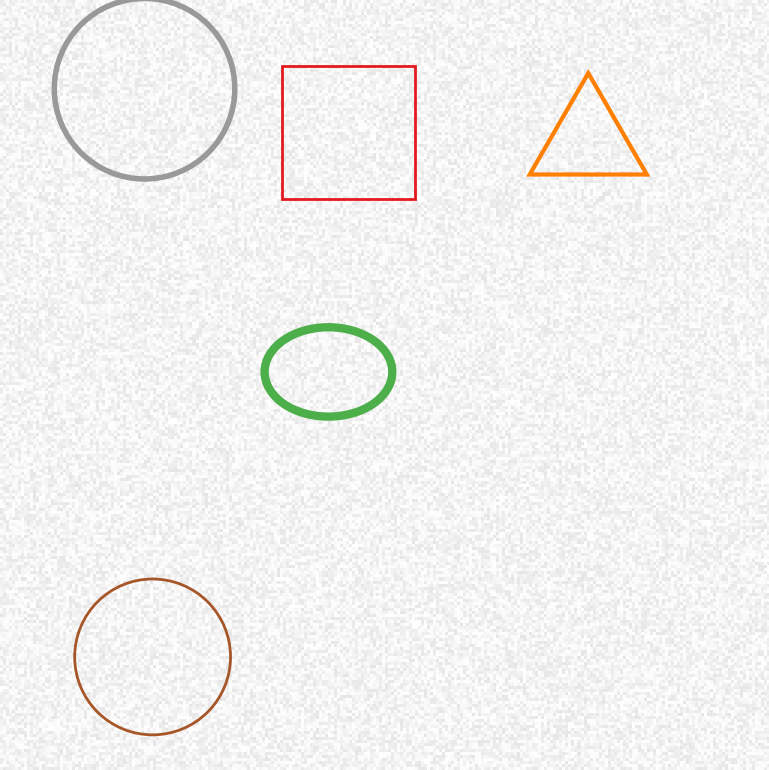[{"shape": "square", "thickness": 1, "radius": 0.43, "center": [0.452, 0.828]}, {"shape": "oval", "thickness": 3, "radius": 0.41, "center": [0.427, 0.517]}, {"shape": "triangle", "thickness": 1.5, "radius": 0.44, "center": [0.764, 0.817]}, {"shape": "circle", "thickness": 1, "radius": 0.51, "center": [0.198, 0.147]}, {"shape": "circle", "thickness": 2, "radius": 0.59, "center": [0.188, 0.885]}]